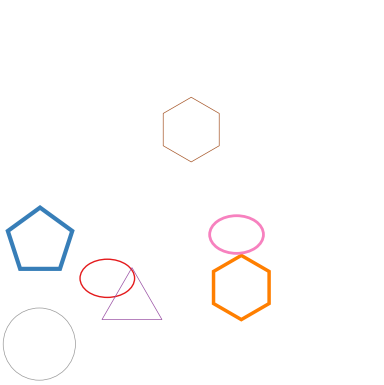[{"shape": "oval", "thickness": 1, "radius": 0.35, "center": [0.279, 0.277]}, {"shape": "pentagon", "thickness": 3, "radius": 0.44, "center": [0.104, 0.373]}, {"shape": "triangle", "thickness": 0.5, "radius": 0.45, "center": [0.343, 0.215]}, {"shape": "hexagon", "thickness": 2.5, "radius": 0.42, "center": [0.627, 0.253]}, {"shape": "hexagon", "thickness": 0.5, "radius": 0.42, "center": [0.497, 0.663]}, {"shape": "oval", "thickness": 2, "radius": 0.35, "center": [0.614, 0.391]}, {"shape": "circle", "thickness": 0.5, "radius": 0.47, "center": [0.102, 0.106]}]